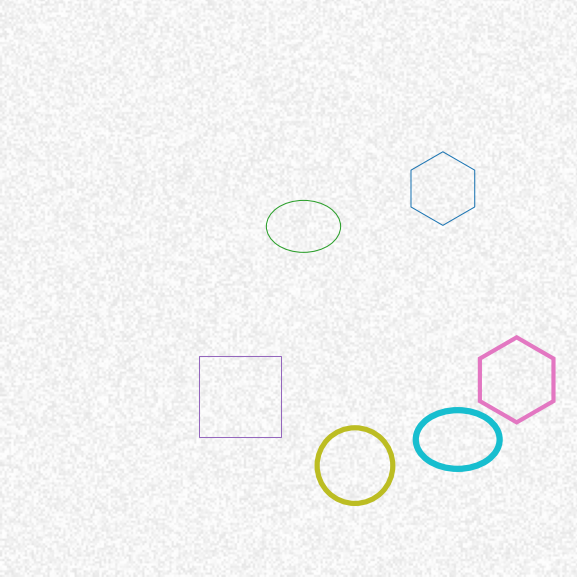[{"shape": "hexagon", "thickness": 0.5, "radius": 0.32, "center": [0.767, 0.673]}, {"shape": "oval", "thickness": 0.5, "radius": 0.32, "center": [0.526, 0.607]}, {"shape": "square", "thickness": 0.5, "radius": 0.35, "center": [0.415, 0.312]}, {"shape": "hexagon", "thickness": 2, "radius": 0.37, "center": [0.895, 0.341]}, {"shape": "circle", "thickness": 2.5, "radius": 0.33, "center": [0.615, 0.193]}, {"shape": "oval", "thickness": 3, "radius": 0.36, "center": [0.793, 0.238]}]